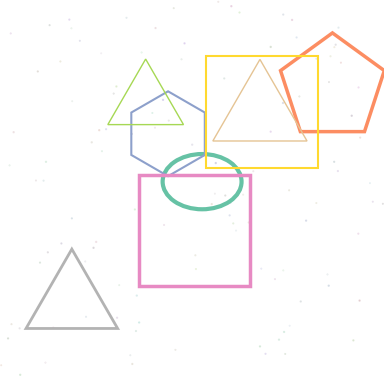[{"shape": "oval", "thickness": 3, "radius": 0.51, "center": [0.525, 0.528]}, {"shape": "pentagon", "thickness": 2.5, "radius": 0.71, "center": [0.863, 0.773]}, {"shape": "hexagon", "thickness": 1.5, "radius": 0.55, "center": [0.436, 0.653]}, {"shape": "square", "thickness": 2.5, "radius": 0.72, "center": [0.505, 0.402]}, {"shape": "triangle", "thickness": 1, "radius": 0.57, "center": [0.378, 0.733]}, {"shape": "square", "thickness": 1.5, "radius": 0.72, "center": [0.681, 0.709]}, {"shape": "triangle", "thickness": 1, "radius": 0.71, "center": [0.675, 0.704]}, {"shape": "triangle", "thickness": 2, "radius": 0.69, "center": [0.187, 0.216]}]